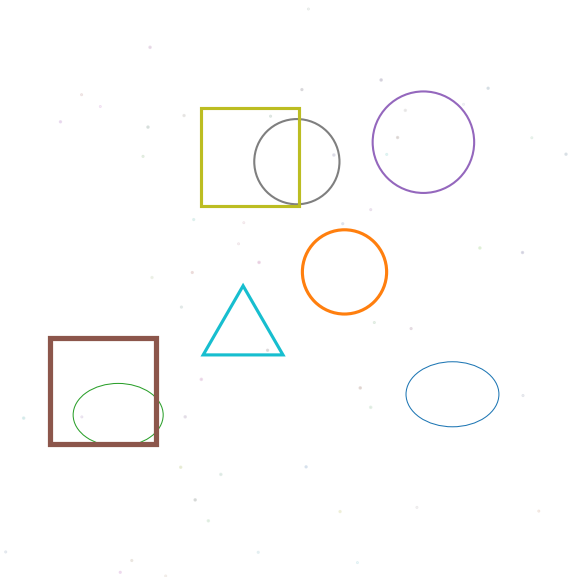[{"shape": "oval", "thickness": 0.5, "radius": 0.4, "center": [0.783, 0.316]}, {"shape": "circle", "thickness": 1.5, "radius": 0.36, "center": [0.597, 0.528]}, {"shape": "oval", "thickness": 0.5, "radius": 0.39, "center": [0.205, 0.281]}, {"shape": "circle", "thickness": 1, "radius": 0.44, "center": [0.733, 0.753]}, {"shape": "square", "thickness": 2.5, "radius": 0.46, "center": [0.178, 0.322]}, {"shape": "circle", "thickness": 1, "radius": 0.37, "center": [0.514, 0.719]}, {"shape": "square", "thickness": 1.5, "radius": 0.42, "center": [0.433, 0.727]}, {"shape": "triangle", "thickness": 1.5, "radius": 0.4, "center": [0.421, 0.424]}]